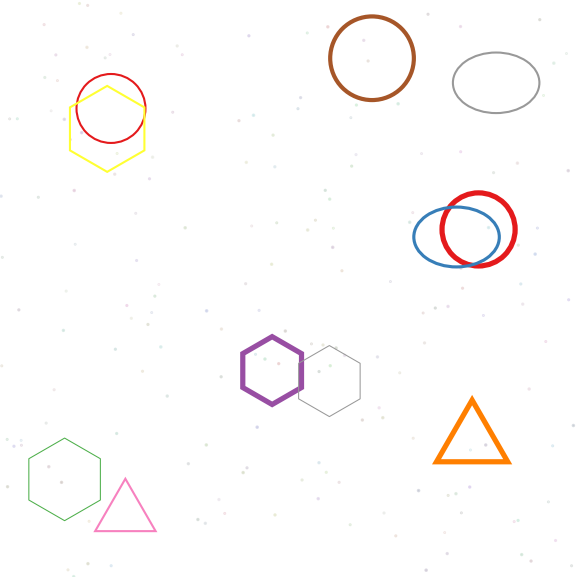[{"shape": "circle", "thickness": 2.5, "radius": 0.32, "center": [0.829, 0.602]}, {"shape": "circle", "thickness": 1, "radius": 0.3, "center": [0.192, 0.811]}, {"shape": "oval", "thickness": 1.5, "radius": 0.37, "center": [0.791, 0.589]}, {"shape": "hexagon", "thickness": 0.5, "radius": 0.36, "center": [0.112, 0.169]}, {"shape": "hexagon", "thickness": 2.5, "radius": 0.29, "center": [0.471, 0.357]}, {"shape": "triangle", "thickness": 2.5, "radius": 0.36, "center": [0.818, 0.235]}, {"shape": "hexagon", "thickness": 1, "radius": 0.37, "center": [0.186, 0.776]}, {"shape": "circle", "thickness": 2, "radius": 0.36, "center": [0.644, 0.898]}, {"shape": "triangle", "thickness": 1, "radius": 0.3, "center": [0.217, 0.11]}, {"shape": "hexagon", "thickness": 0.5, "radius": 0.31, "center": [0.57, 0.339]}, {"shape": "oval", "thickness": 1, "radius": 0.37, "center": [0.859, 0.856]}]